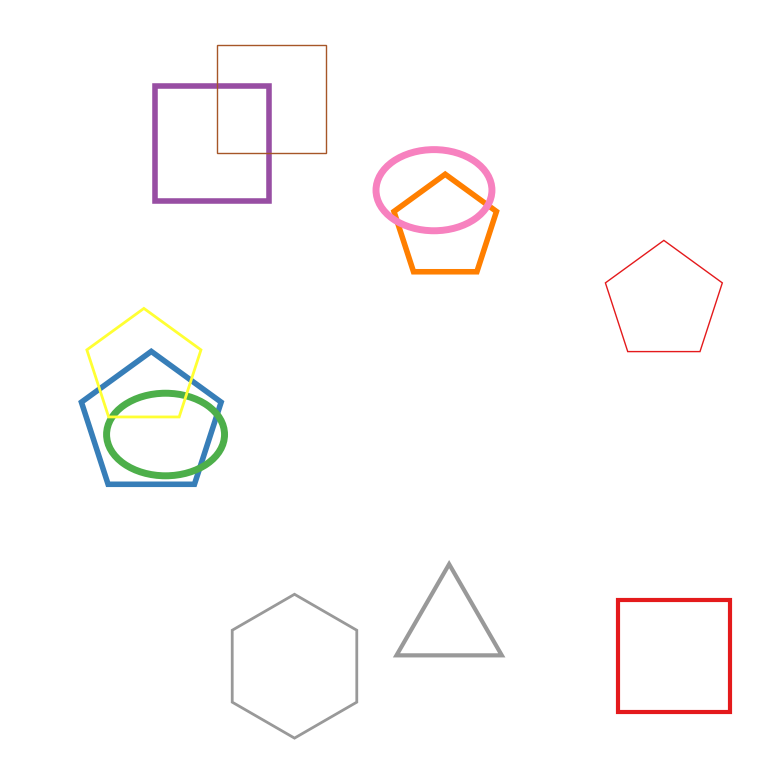[{"shape": "square", "thickness": 1.5, "radius": 0.36, "center": [0.875, 0.148]}, {"shape": "pentagon", "thickness": 0.5, "radius": 0.4, "center": [0.862, 0.608]}, {"shape": "pentagon", "thickness": 2, "radius": 0.48, "center": [0.196, 0.448]}, {"shape": "oval", "thickness": 2.5, "radius": 0.38, "center": [0.215, 0.436]}, {"shape": "square", "thickness": 2, "radius": 0.37, "center": [0.276, 0.814]}, {"shape": "pentagon", "thickness": 2, "radius": 0.35, "center": [0.578, 0.704]}, {"shape": "pentagon", "thickness": 1, "radius": 0.39, "center": [0.187, 0.522]}, {"shape": "square", "thickness": 0.5, "radius": 0.35, "center": [0.353, 0.872]}, {"shape": "oval", "thickness": 2.5, "radius": 0.38, "center": [0.564, 0.753]}, {"shape": "hexagon", "thickness": 1, "radius": 0.47, "center": [0.382, 0.135]}, {"shape": "triangle", "thickness": 1.5, "radius": 0.39, "center": [0.583, 0.188]}]